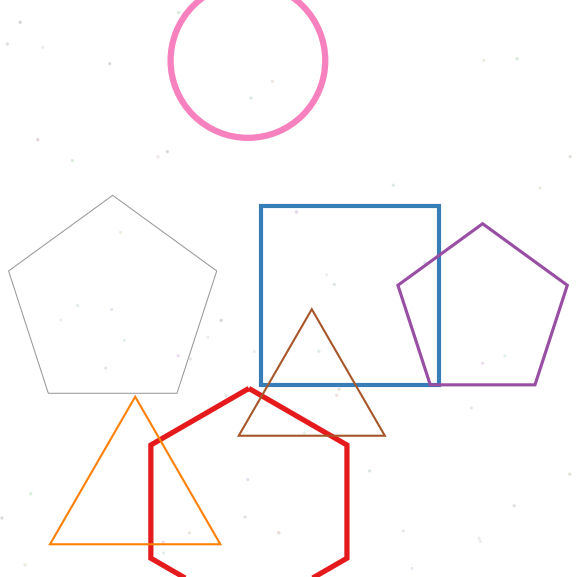[{"shape": "hexagon", "thickness": 2.5, "radius": 0.98, "center": [0.431, 0.131]}, {"shape": "square", "thickness": 2, "radius": 0.77, "center": [0.606, 0.488]}, {"shape": "pentagon", "thickness": 1.5, "radius": 0.77, "center": [0.836, 0.458]}, {"shape": "triangle", "thickness": 1, "radius": 0.85, "center": [0.234, 0.142]}, {"shape": "triangle", "thickness": 1, "radius": 0.73, "center": [0.54, 0.318]}, {"shape": "circle", "thickness": 3, "radius": 0.67, "center": [0.429, 0.894]}, {"shape": "pentagon", "thickness": 0.5, "radius": 0.95, "center": [0.195, 0.471]}]